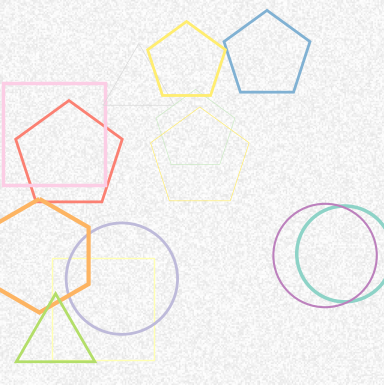[{"shape": "circle", "thickness": 2.5, "radius": 0.62, "center": [0.895, 0.341]}, {"shape": "square", "thickness": 1, "radius": 0.66, "center": [0.267, 0.197]}, {"shape": "circle", "thickness": 2, "radius": 0.72, "center": [0.317, 0.276]}, {"shape": "pentagon", "thickness": 2, "radius": 0.73, "center": [0.179, 0.593]}, {"shape": "pentagon", "thickness": 2, "radius": 0.59, "center": [0.693, 0.856]}, {"shape": "hexagon", "thickness": 3, "radius": 0.74, "center": [0.102, 0.336]}, {"shape": "triangle", "thickness": 2, "radius": 0.59, "center": [0.144, 0.119]}, {"shape": "square", "thickness": 2.5, "radius": 0.66, "center": [0.14, 0.653]}, {"shape": "triangle", "thickness": 0.5, "radius": 0.53, "center": [0.36, 0.78]}, {"shape": "circle", "thickness": 1.5, "radius": 0.67, "center": [0.844, 0.336]}, {"shape": "pentagon", "thickness": 0.5, "radius": 0.54, "center": [0.508, 0.66]}, {"shape": "pentagon", "thickness": 2, "radius": 0.53, "center": [0.485, 0.838]}, {"shape": "pentagon", "thickness": 0.5, "radius": 0.67, "center": [0.519, 0.587]}]